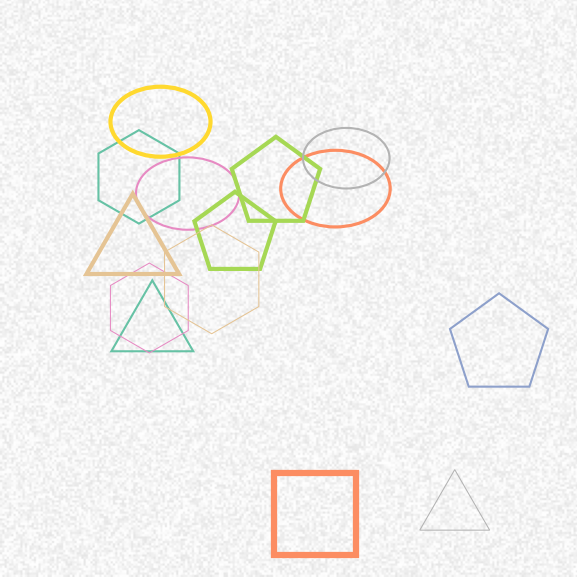[{"shape": "hexagon", "thickness": 1, "radius": 0.4, "center": [0.241, 0.693]}, {"shape": "triangle", "thickness": 1, "radius": 0.41, "center": [0.264, 0.432]}, {"shape": "oval", "thickness": 1.5, "radius": 0.47, "center": [0.581, 0.673]}, {"shape": "square", "thickness": 3, "radius": 0.36, "center": [0.546, 0.11]}, {"shape": "pentagon", "thickness": 1, "radius": 0.45, "center": [0.864, 0.402]}, {"shape": "hexagon", "thickness": 0.5, "radius": 0.39, "center": [0.259, 0.466]}, {"shape": "oval", "thickness": 1, "radius": 0.45, "center": [0.325, 0.664]}, {"shape": "pentagon", "thickness": 2, "radius": 0.4, "center": [0.478, 0.682]}, {"shape": "pentagon", "thickness": 2, "radius": 0.37, "center": [0.407, 0.593]}, {"shape": "oval", "thickness": 2, "radius": 0.43, "center": [0.278, 0.788]}, {"shape": "hexagon", "thickness": 0.5, "radius": 0.47, "center": [0.367, 0.515]}, {"shape": "triangle", "thickness": 2, "radius": 0.46, "center": [0.23, 0.571]}, {"shape": "oval", "thickness": 1, "radius": 0.37, "center": [0.6, 0.725]}, {"shape": "triangle", "thickness": 0.5, "radius": 0.35, "center": [0.787, 0.116]}]